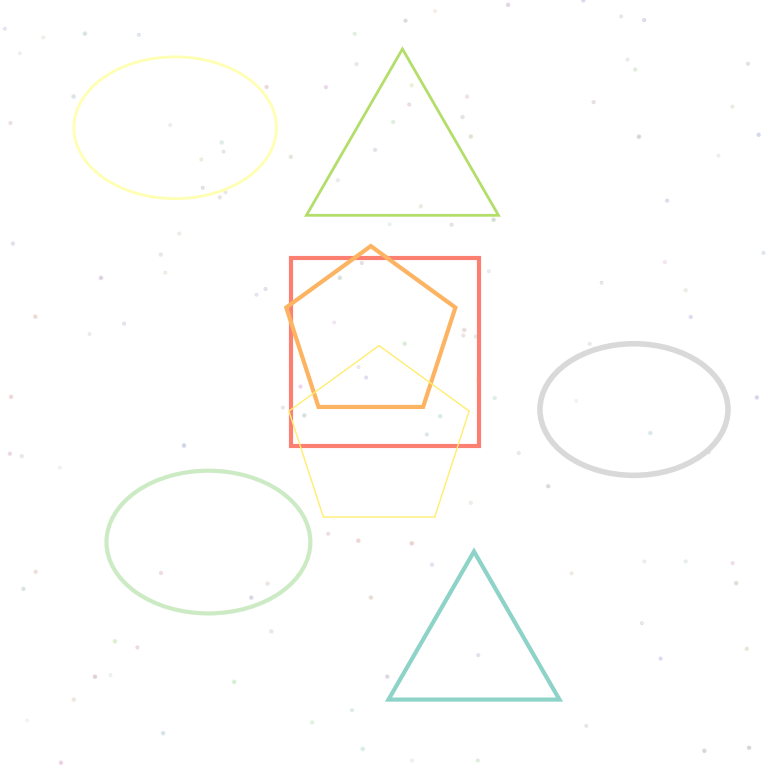[{"shape": "triangle", "thickness": 1.5, "radius": 0.64, "center": [0.616, 0.156]}, {"shape": "oval", "thickness": 1, "radius": 0.66, "center": [0.228, 0.834]}, {"shape": "square", "thickness": 1.5, "radius": 0.61, "center": [0.5, 0.543]}, {"shape": "pentagon", "thickness": 1.5, "radius": 0.58, "center": [0.482, 0.565]}, {"shape": "triangle", "thickness": 1, "radius": 0.72, "center": [0.523, 0.792]}, {"shape": "oval", "thickness": 2, "radius": 0.61, "center": [0.823, 0.468]}, {"shape": "oval", "thickness": 1.5, "radius": 0.66, "center": [0.271, 0.296]}, {"shape": "pentagon", "thickness": 0.5, "radius": 0.62, "center": [0.492, 0.428]}]